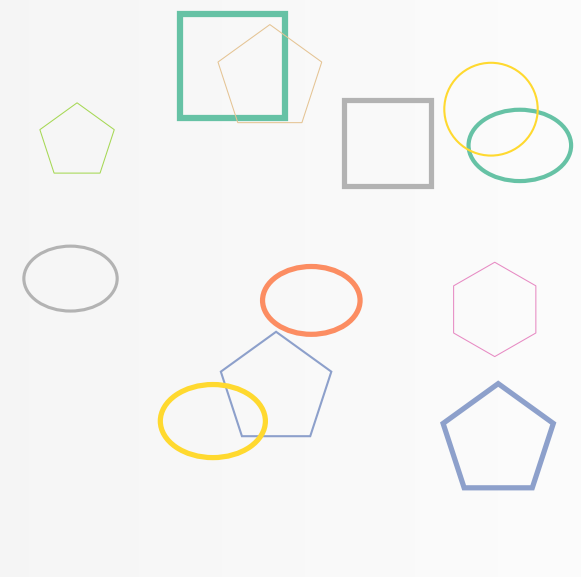[{"shape": "square", "thickness": 3, "radius": 0.45, "center": [0.4, 0.885]}, {"shape": "oval", "thickness": 2, "radius": 0.44, "center": [0.894, 0.747]}, {"shape": "oval", "thickness": 2.5, "radius": 0.42, "center": [0.536, 0.479]}, {"shape": "pentagon", "thickness": 2.5, "radius": 0.5, "center": [0.857, 0.235]}, {"shape": "pentagon", "thickness": 1, "radius": 0.5, "center": [0.475, 0.325]}, {"shape": "hexagon", "thickness": 0.5, "radius": 0.41, "center": [0.851, 0.463]}, {"shape": "pentagon", "thickness": 0.5, "radius": 0.34, "center": [0.133, 0.754]}, {"shape": "oval", "thickness": 2.5, "radius": 0.45, "center": [0.366, 0.27]}, {"shape": "circle", "thickness": 1, "radius": 0.4, "center": [0.845, 0.81]}, {"shape": "pentagon", "thickness": 0.5, "radius": 0.47, "center": [0.464, 0.863]}, {"shape": "oval", "thickness": 1.5, "radius": 0.4, "center": [0.121, 0.517]}, {"shape": "square", "thickness": 2.5, "radius": 0.37, "center": [0.667, 0.751]}]